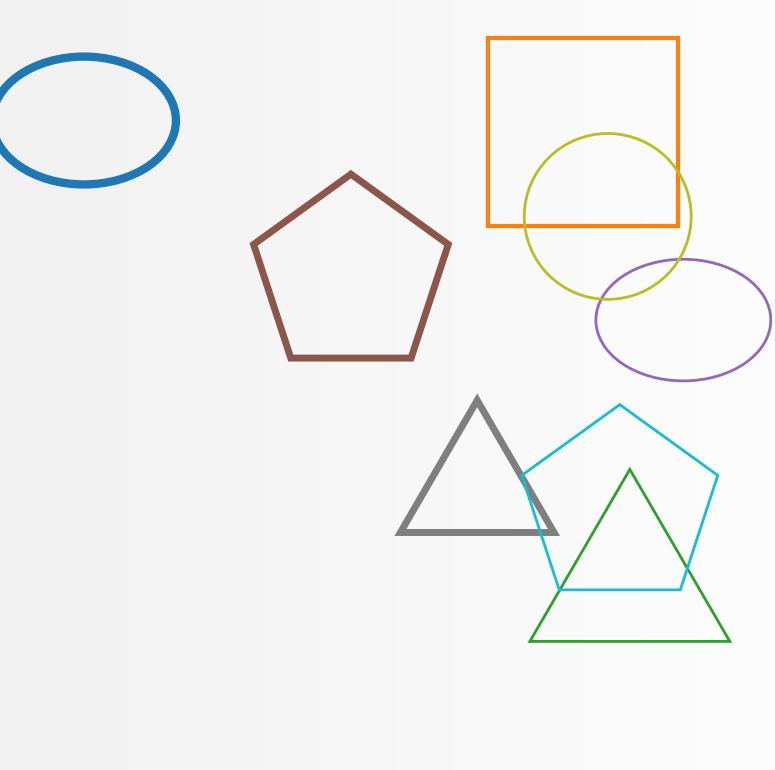[{"shape": "oval", "thickness": 3, "radius": 0.59, "center": [0.108, 0.843]}, {"shape": "square", "thickness": 1.5, "radius": 0.61, "center": [0.752, 0.828]}, {"shape": "triangle", "thickness": 1, "radius": 0.74, "center": [0.813, 0.241]}, {"shape": "oval", "thickness": 1, "radius": 0.56, "center": [0.882, 0.584]}, {"shape": "pentagon", "thickness": 2.5, "radius": 0.66, "center": [0.453, 0.642]}, {"shape": "triangle", "thickness": 2.5, "radius": 0.57, "center": [0.616, 0.366]}, {"shape": "circle", "thickness": 1, "radius": 0.54, "center": [0.784, 0.719]}, {"shape": "pentagon", "thickness": 1, "radius": 0.66, "center": [0.8, 0.342]}]